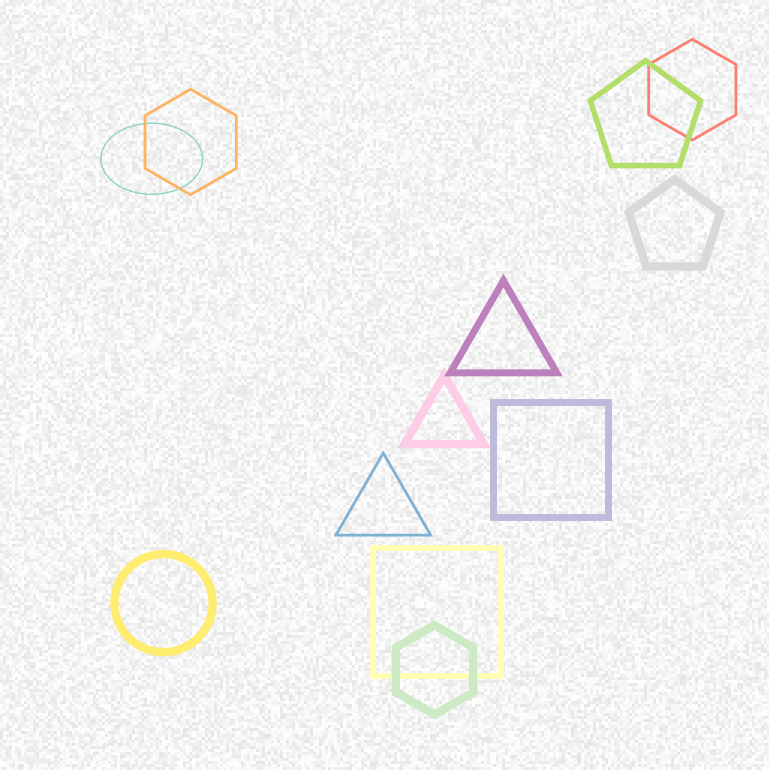[{"shape": "oval", "thickness": 0.5, "radius": 0.33, "center": [0.197, 0.794]}, {"shape": "square", "thickness": 2, "radius": 0.42, "center": [0.568, 0.205]}, {"shape": "square", "thickness": 2.5, "radius": 0.37, "center": [0.715, 0.404]}, {"shape": "hexagon", "thickness": 1, "radius": 0.33, "center": [0.899, 0.884]}, {"shape": "triangle", "thickness": 1, "radius": 0.36, "center": [0.498, 0.341]}, {"shape": "hexagon", "thickness": 1, "radius": 0.34, "center": [0.248, 0.816]}, {"shape": "pentagon", "thickness": 2, "radius": 0.38, "center": [0.838, 0.846]}, {"shape": "triangle", "thickness": 3, "radius": 0.3, "center": [0.577, 0.453]}, {"shape": "pentagon", "thickness": 3, "radius": 0.31, "center": [0.876, 0.705]}, {"shape": "triangle", "thickness": 2.5, "radius": 0.4, "center": [0.654, 0.556]}, {"shape": "hexagon", "thickness": 3, "radius": 0.29, "center": [0.564, 0.13]}, {"shape": "circle", "thickness": 3, "radius": 0.32, "center": [0.212, 0.217]}]